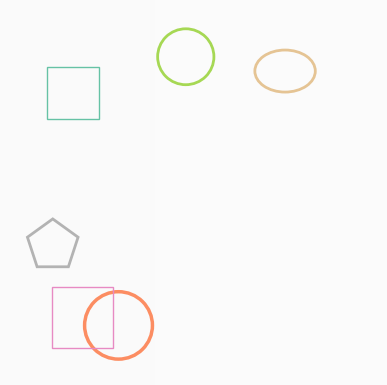[{"shape": "square", "thickness": 1, "radius": 0.34, "center": [0.188, 0.758]}, {"shape": "circle", "thickness": 2.5, "radius": 0.44, "center": [0.306, 0.155]}, {"shape": "square", "thickness": 1, "radius": 0.39, "center": [0.213, 0.176]}, {"shape": "circle", "thickness": 2, "radius": 0.36, "center": [0.479, 0.853]}, {"shape": "oval", "thickness": 2, "radius": 0.39, "center": [0.736, 0.815]}, {"shape": "pentagon", "thickness": 2, "radius": 0.34, "center": [0.136, 0.363]}]